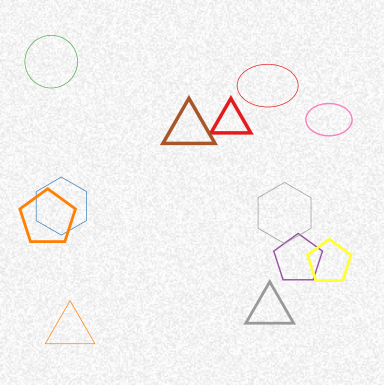[{"shape": "triangle", "thickness": 2.5, "radius": 0.3, "center": [0.6, 0.685]}, {"shape": "oval", "thickness": 0.5, "radius": 0.4, "center": [0.695, 0.778]}, {"shape": "hexagon", "thickness": 0.5, "radius": 0.38, "center": [0.159, 0.465]}, {"shape": "circle", "thickness": 0.5, "radius": 0.34, "center": [0.133, 0.84]}, {"shape": "pentagon", "thickness": 1, "radius": 0.33, "center": [0.774, 0.327]}, {"shape": "pentagon", "thickness": 2, "radius": 0.38, "center": [0.124, 0.434]}, {"shape": "triangle", "thickness": 0.5, "radius": 0.37, "center": [0.182, 0.144]}, {"shape": "pentagon", "thickness": 2, "radius": 0.3, "center": [0.855, 0.319]}, {"shape": "triangle", "thickness": 2.5, "radius": 0.39, "center": [0.491, 0.667]}, {"shape": "oval", "thickness": 1, "radius": 0.3, "center": [0.854, 0.689]}, {"shape": "hexagon", "thickness": 0.5, "radius": 0.4, "center": [0.739, 0.447]}, {"shape": "triangle", "thickness": 2, "radius": 0.36, "center": [0.701, 0.196]}]